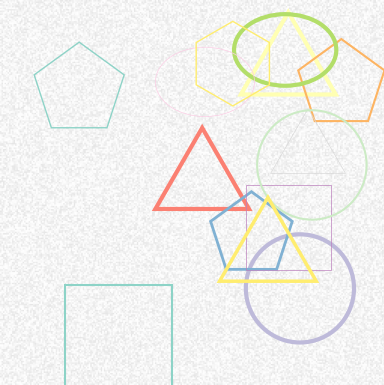[{"shape": "square", "thickness": 1.5, "radius": 0.69, "center": [0.307, 0.121]}, {"shape": "pentagon", "thickness": 1, "radius": 0.61, "center": [0.206, 0.768]}, {"shape": "triangle", "thickness": 3, "radius": 0.71, "center": [0.749, 0.826]}, {"shape": "circle", "thickness": 3, "radius": 0.7, "center": [0.779, 0.251]}, {"shape": "triangle", "thickness": 3, "radius": 0.7, "center": [0.525, 0.527]}, {"shape": "pentagon", "thickness": 2, "radius": 0.56, "center": [0.653, 0.391]}, {"shape": "pentagon", "thickness": 1.5, "radius": 0.59, "center": [0.887, 0.781]}, {"shape": "oval", "thickness": 3, "radius": 0.66, "center": [0.741, 0.87]}, {"shape": "oval", "thickness": 0.5, "radius": 0.64, "center": [0.532, 0.787]}, {"shape": "triangle", "thickness": 0.5, "radius": 0.56, "center": [0.8, 0.606]}, {"shape": "square", "thickness": 0.5, "radius": 0.55, "center": [0.75, 0.41]}, {"shape": "circle", "thickness": 1.5, "radius": 0.71, "center": [0.81, 0.572]}, {"shape": "triangle", "thickness": 2.5, "radius": 0.73, "center": [0.696, 0.342]}, {"shape": "hexagon", "thickness": 1, "radius": 0.55, "center": [0.605, 0.835]}]